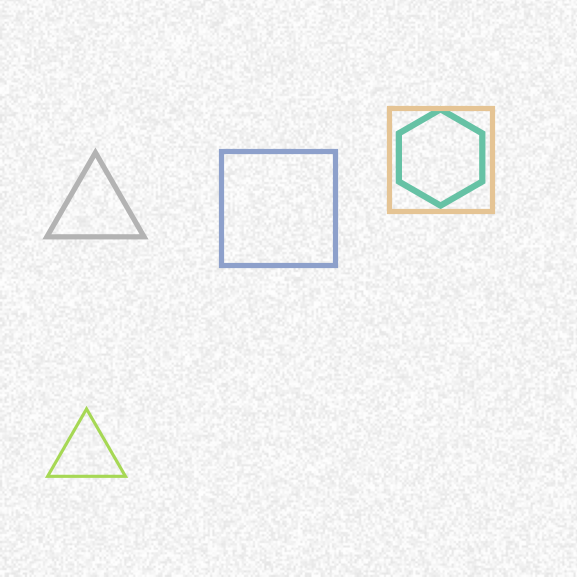[{"shape": "hexagon", "thickness": 3, "radius": 0.42, "center": [0.763, 0.727]}, {"shape": "square", "thickness": 2.5, "radius": 0.49, "center": [0.482, 0.64]}, {"shape": "triangle", "thickness": 1.5, "radius": 0.39, "center": [0.15, 0.213]}, {"shape": "square", "thickness": 2.5, "radius": 0.45, "center": [0.763, 0.723]}, {"shape": "triangle", "thickness": 2.5, "radius": 0.49, "center": [0.165, 0.638]}]